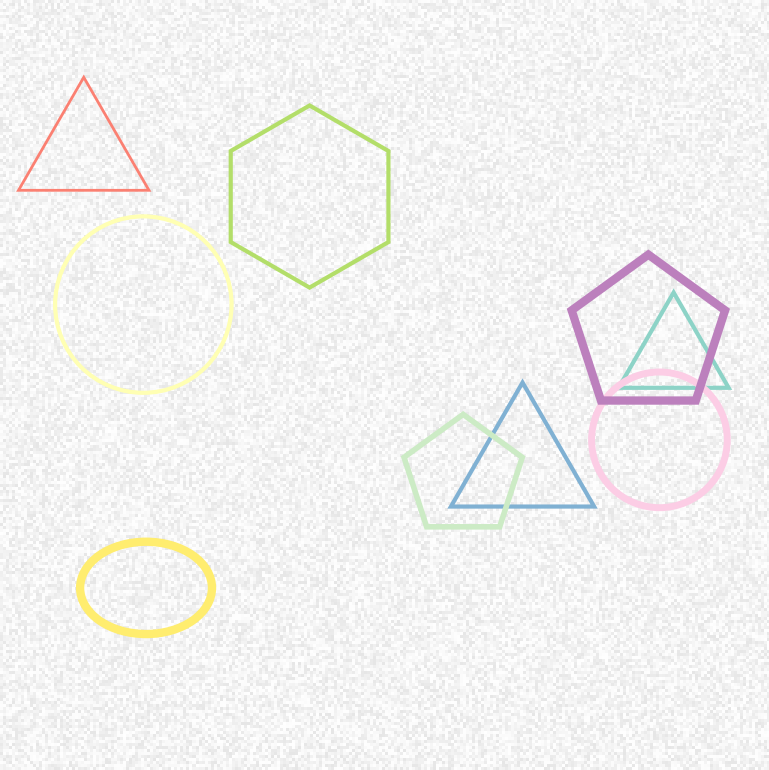[{"shape": "triangle", "thickness": 1.5, "radius": 0.41, "center": [0.875, 0.538]}, {"shape": "circle", "thickness": 1.5, "radius": 0.57, "center": [0.186, 0.604]}, {"shape": "triangle", "thickness": 1, "radius": 0.49, "center": [0.109, 0.802]}, {"shape": "triangle", "thickness": 1.5, "radius": 0.54, "center": [0.679, 0.396]}, {"shape": "hexagon", "thickness": 1.5, "radius": 0.59, "center": [0.402, 0.745]}, {"shape": "circle", "thickness": 2.5, "radius": 0.44, "center": [0.856, 0.429]}, {"shape": "pentagon", "thickness": 3, "radius": 0.52, "center": [0.842, 0.565]}, {"shape": "pentagon", "thickness": 2, "radius": 0.4, "center": [0.601, 0.381]}, {"shape": "oval", "thickness": 3, "radius": 0.43, "center": [0.19, 0.237]}]